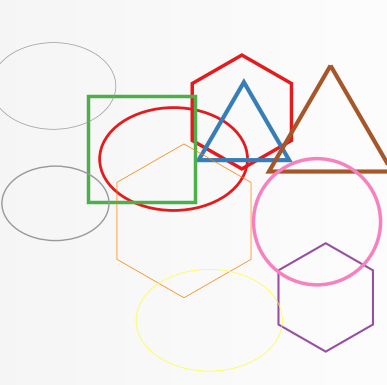[{"shape": "hexagon", "thickness": 2.5, "radius": 0.74, "center": [0.624, 0.709]}, {"shape": "oval", "thickness": 2, "radius": 0.95, "center": [0.448, 0.587]}, {"shape": "triangle", "thickness": 3, "radius": 0.67, "center": [0.629, 0.652]}, {"shape": "square", "thickness": 2.5, "radius": 0.69, "center": [0.366, 0.612]}, {"shape": "hexagon", "thickness": 1.5, "radius": 0.7, "center": [0.841, 0.227]}, {"shape": "hexagon", "thickness": 0.5, "radius": 1.0, "center": [0.475, 0.426]}, {"shape": "oval", "thickness": 0.5, "radius": 0.94, "center": [0.54, 0.168]}, {"shape": "triangle", "thickness": 3, "radius": 0.92, "center": [0.853, 0.646]}, {"shape": "circle", "thickness": 2.5, "radius": 0.82, "center": [0.818, 0.424]}, {"shape": "oval", "thickness": 1, "radius": 0.69, "center": [0.143, 0.472]}, {"shape": "oval", "thickness": 0.5, "radius": 0.8, "center": [0.138, 0.777]}]